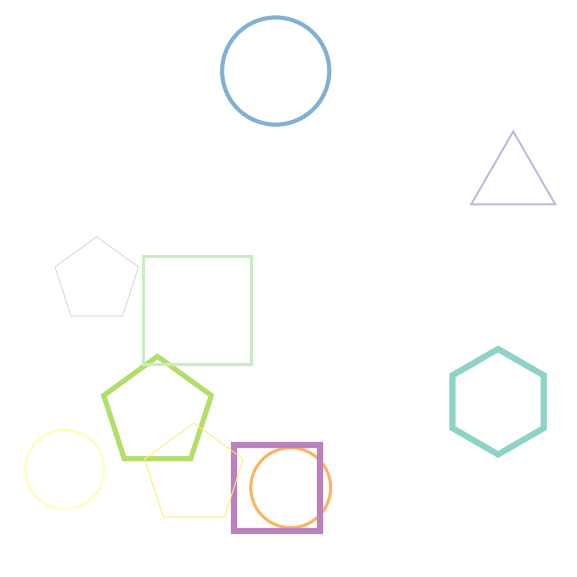[{"shape": "hexagon", "thickness": 3, "radius": 0.46, "center": [0.862, 0.304]}, {"shape": "circle", "thickness": 1, "radius": 0.34, "center": [0.112, 0.186]}, {"shape": "triangle", "thickness": 1, "radius": 0.42, "center": [0.889, 0.687]}, {"shape": "circle", "thickness": 2, "radius": 0.46, "center": [0.477, 0.876]}, {"shape": "circle", "thickness": 1.5, "radius": 0.35, "center": [0.503, 0.155]}, {"shape": "pentagon", "thickness": 2.5, "radius": 0.49, "center": [0.273, 0.284]}, {"shape": "pentagon", "thickness": 0.5, "radius": 0.38, "center": [0.168, 0.513]}, {"shape": "square", "thickness": 3, "radius": 0.37, "center": [0.48, 0.154]}, {"shape": "square", "thickness": 1.5, "radius": 0.47, "center": [0.341, 0.463]}, {"shape": "pentagon", "thickness": 0.5, "radius": 0.45, "center": [0.336, 0.177]}]